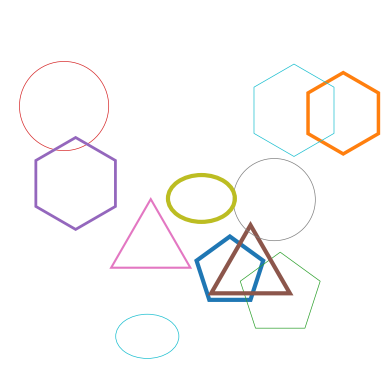[{"shape": "pentagon", "thickness": 3, "radius": 0.45, "center": [0.597, 0.295]}, {"shape": "hexagon", "thickness": 2.5, "radius": 0.53, "center": [0.892, 0.706]}, {"shape": "pentagon", "thickness": 0.5, "radius": 0.55, "center": [0.728, 0.236]}, {"shape": "circle", "thickness": 0.5, "radius": 0.58, "center": [0.166, 0.725]}, {"shape": "hexagon", "thickness": 2, "radius": 0.6, "center": [0.196, 0.523]}, {"shape": "triangle", "thickness": 3, "radius": 0.59, "center": [0.651, 0.297]}, {"shape": "triangle", "thickness": 1.5, "radius": 0.59, "center": [0.392, 0.364]}, {"shape": "circle", "thickness": 0.5, "radius": 0.53, "center": [0.712, 0.482]}, {"shape": "oval", "thickness": 3, "radius": 0.43, "center": [0.523, 0.485]}, {"shape": "oval", "thickness": 0.5, "radius": 0.41, "center": [0.383, 0.126]}, {"shape": "hexagon", "thickness": 0.5, "radius": 0.6, "center": [0.764, 0.714]}]